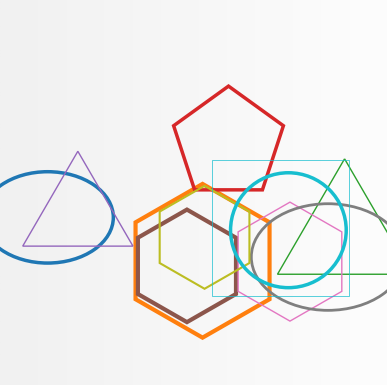[{"shape": "oval", "thickness": 2.5, "radius": 0.85, "center": [0.123, 0.435]}, {"shape": "hexagon", "thickness": 3, "radius": 1.0, "center": [0.523, 0.323]}, {"shape": "triangle", "thickness": 1, "radius": 1.0, "center": [0.889, 0.388]}, {"shape": "pentagon", "thickness": 2.5, "radius": 0.74, "center": [0.59, 0.627]}, {"shape": "triangle", "thickness": 1, "radius": 0.82, "center": [0.201, 0.443]}, {"shape": "hexagon", "thickness": 3, "radius": 0.73, "center": [0.482, 0.309]}, {"shape": "hexagon", "thickness": 1, "radius": 0.77, "center": [0.748, 0.32]}, {"shape": "oval", "thickness": 2, "radius": 0.99, "center": [0.846, 0.332]}, {"shape": "hexagon", "thickness": 1.5, "radius": 0.67, "center": [0.528, 0.384]}, {"shape": "circle", "thickness": 2.5, "radius": 0.75, "center": [0.744, 0.402]}, {"shape": "square", "thickness": 0.5, "radius": 0.88, "center": [0.723, 0.409]}]